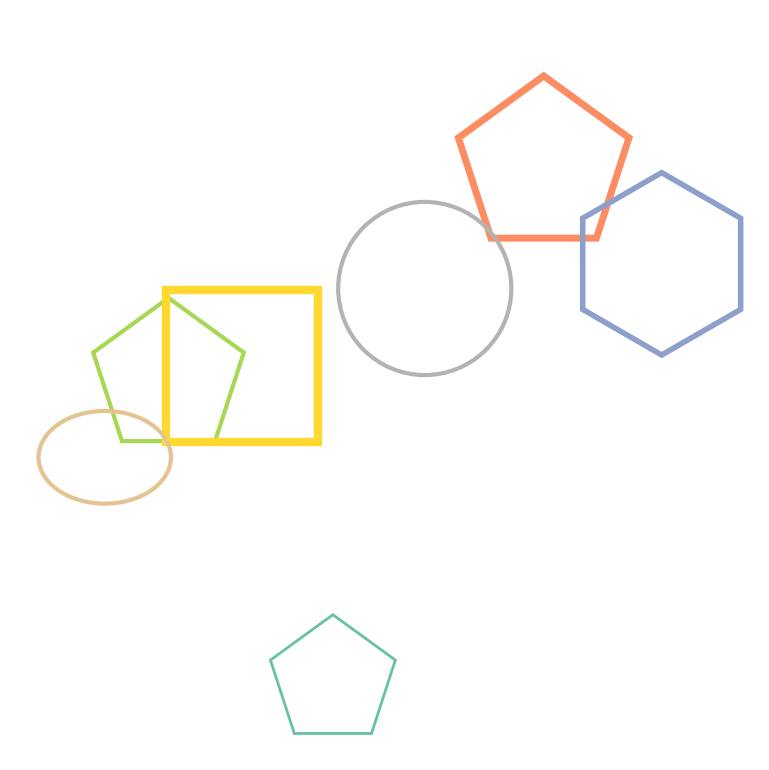[{"shape": "pentagon", "thickness": 1, "radius": 0.43, "center": [0.432, 0.116]}, {"shape": "pentagon", "thickness": 2.5, "radius": 0.58, "center": [0.706, 0.785]}, {"shape": "hexagon", "thickness": 2, "radius": 0.59, "center": [0.859, 0.657]}, {"shape": "pentagon", "thickness": 1.5, "radius": 0.51, "center": [0.219, 0.51]}, {"shape": "square", "thickness": 3, "radius": 0.49, "center": [0.314, 0.524]}, {"shape": "oval", "thickness": 1.5, "radius": 0.43, "center": [0.136, 0.406]}, {"shape": "circle", "thickness": 1.5, "radius": 0.56, "center": [0.552, 0.625]}]